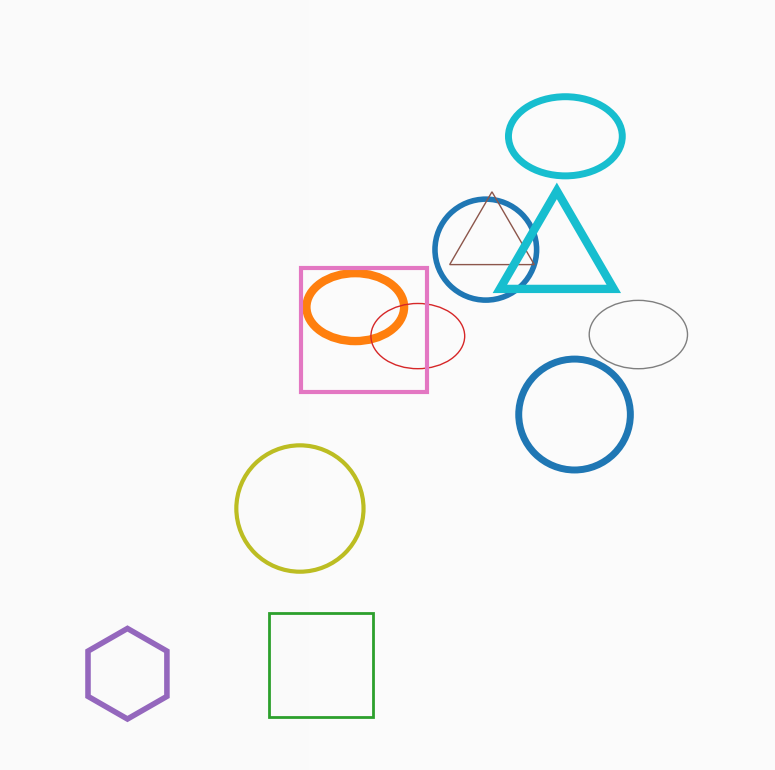[{"shape": "circle", "thickness": 2, "radius": 0.33, "center": [0.627, 0.676]}, {"shape": "circle", "thickness": 2.5, "radius": 0.36, "center": [0.741, 0.462]}, {"shape": "oval", "thickness": 3, "radius": 0.32, "center": [0.458, 0.601]}, {"shape": "square", "thickness": 1, "radius": 0.34, "center": [0.414, 0.136]}, {"shape": "oval", "thickness": 0.5, "radius": 0.3, "center": [0.539, 0.564]}, {"shape": "hexagon", "thickness": 2, "radius": 0.29, "center": [0.164, 0.125]}, {"shape": "triangle", "thickness": 0.5, "radius": 0.32, "center": [0.635, 0.688]}, {"shape": "square", "thickness": 1.5, "radius": 0.4, "center": [0.47, 0.571]}, {"shape": "oval", "thickness": 0.5, "radius": 0.32, "center": [0.824, 0.566]}, {"shape": "circle", "thickness": 1.5, "radius": 0.41, "center": [0.387, 0.34]}, {"shape": "triangle", "thickness": 3, "radius": 0.42, "center": [0.718, 0.667]}, {"shape": "oval", "thickness": 2.5, "radius": 0.37, "center": [0.73, 0.823]}]